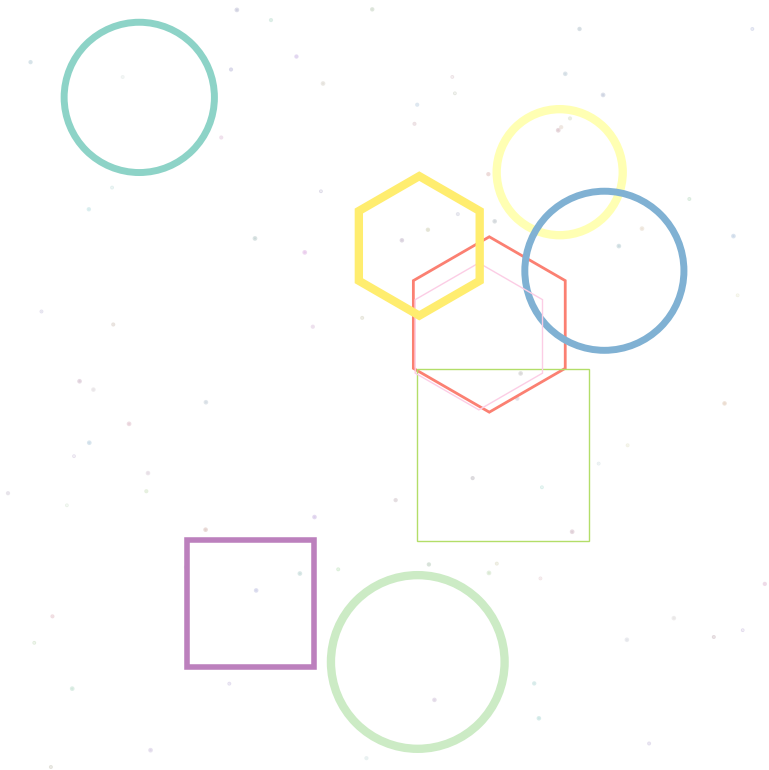[{"shape": "circle", "thickness": 2.5, "radius": 0.49, "center": [0.181, 0.874]}, {"shape": "circle", "thickness": 3, "radius": 0.41, "center": [0.727, 0.776]}, {"shape": "hexagon", "thickness": 1, "radius": 0.57, "center": [0.635, 0.579]}, {"shape": "circle", "thickness": 2.5, "radius": 0.52, "center": [0.785, 0.648]}, {"shape": "square", "thickness": 0.5, "radius": 0.56, "center": [0.654, 0.409]}, {"shape": "hexagon", "thickness": 0.5, "radius": 0.48, "center": [0.622, 0.563]}, {"shape": "square", "thickness": 2, "radius": 0.41, "center": [0.326, 0.216]}, {"shape": "circle", "thickness": 3, "radius": 0.56, "center": [0.543, 0.14]}, {"shape": "hexagon", "thickness": 3, "radius": 0.45, "center": [0.545, 0.681]}]